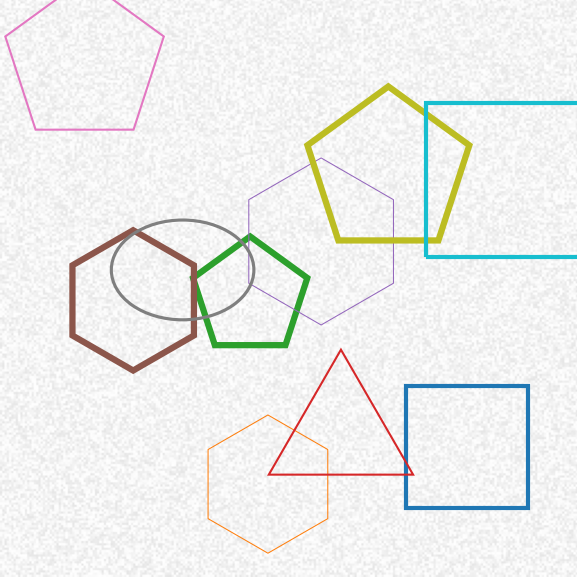[{"shape": "square", "thickness": 2, "radius": 0.53, "center": [0.808, 0.225]}, {"shape": "hexagon", "thickness": 0.5, "radius": 0.6, "center": [0.464, 0.161]}, {"shape": "pentagon", "thickness": 3, "radius": 0.52, "center": [0.433, 0.486]}, {"shape": "triangle", "thickness": 1, "radius": 0.72, "center": [0.59, 0.249]}, {"shape": "hexagon", "thickness": 0.5, "radius": 0.72, "center": [0.556, 0.581]}, {"shape": "hexagon", "thickness": 3, "radius": 0.61, "center": [0.231, 0.479]}, {"shape": "pentagon", "thickness": 1, "radius": 0.72, "center": [0.146, 0.891]}, {"shape": "oval", "thickness": 1.5, "radius": 0.62, "center": [0.316, 0.532]}, {"shape": "pentagon", "thickness": 3, "radius": 0.74, "center": [0.673, 0.702]}, {"shape": "square", "thickness": 2, "radius": 0.67, "center": [0.871, 0.687]}]